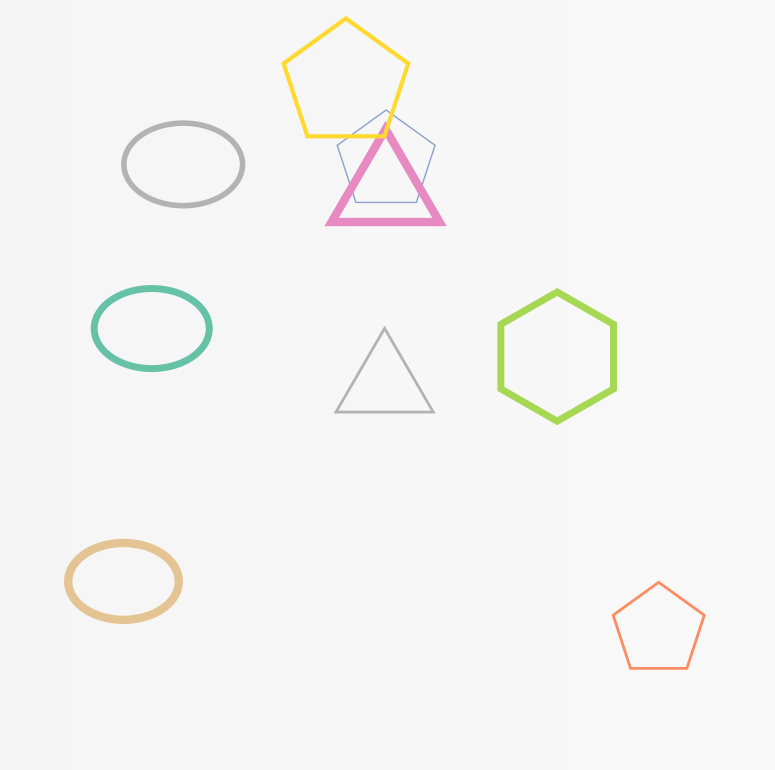[{"shape": "oval", "thickness": 2.5, "radius": 0.37, "center": [0.196, 0.573]}, {"shape": "pentagon", "thickness": 1, "radius": 0.31, "center": [0.85, 0.182]}, {"shape": "pentagon", "thickness": 0.5, "radius": 0.33, "center": [0.498, 0.791]}, {"shape": "triangle", "thickness": 3, "radius": 0.4, "center": [0.497, 0.752]}, {"shape": "hexagon", "thickness": 2.5, "radius": 0.42, "center": [0.719, 0.537]}, {"shape": "pentagon", "thickness": 1.5, "radius": 0.42, "center": [0.446, 0.891]}, {"shape": "oval", "thickness": 3, "radius": 0.36, "center": [0.159, 0.245]}, {"shape": "oval", "thickness": 2, "radius": 0.38, "center": [0.236, 0.787]}, {"shape": "triangle", "thickness": 1, "radius": 0.36, "center": [0.496, 0.501]}]